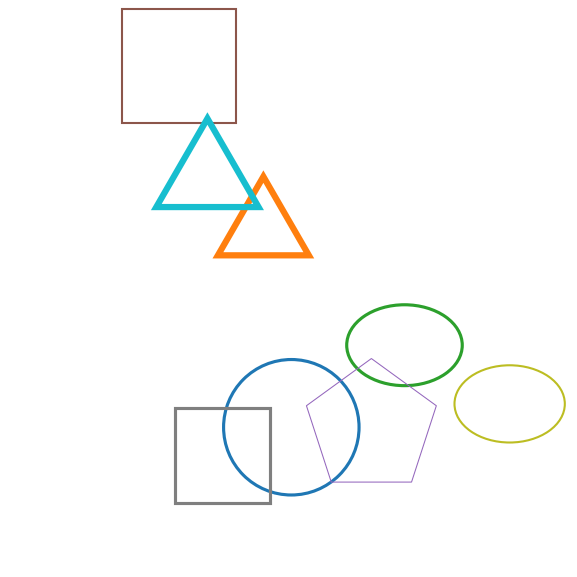[{"shape": "circle", "thickness": 1.5, "radius": 0.59, "center": [0.504, 0.259]}, {"shape": "triangle", "thickness": 3, "radius": 0.45, "center": [0.456, 0.602]}, {"shape": "oval", "thickness": 1.5, "radius": 0.5, "center": [0.7, 0.401]}, {"shape": "pentagon", "thickness": 0.5, "radius": 0.59, "center": [0.643, 0.26]}, {"shape": "square", "thickness": 1, "radius": 0.5, "center": [0.31, 0.885]}, {"shape": "square", "thickness": 1.5, "radius": 0.41, "center": [0.385, 0.211]}, {"shape": "oval", "thickness": 1, "radius": 0.48, "center": [0.883, 0.3]}, {"shape": "triangle", "thickness": 3, "radius": 0.51, "center": [0.359, 0.692]}]